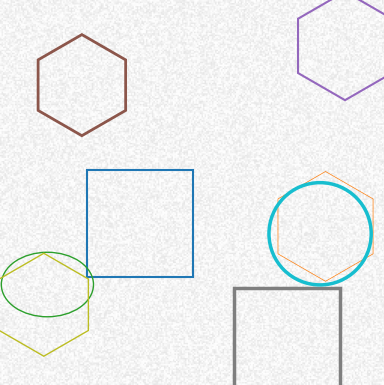[{"shape": "square", "thickness": 1.5, "radius": 0.69, "center": [0.364, 0.419]}, {"shape": "hexagon", "thickness": 0.5, "radius": 0.71, "center": [0.846, 0.412]}, {"shape": "oval", "thickness": 1, "radius": 0.6, "center": [0.123, 0.261]}, {"shape": "hexagon", "thickness": 1.5, "radius": 0.7, "center": [0.896, 0.881]}, {"shape": "hexagon", "thickness": 2, "radius": 0.66, "center": [0.213, 0.779]}, {"shape": "square", "thickness": 2.5, "radius": 0.69, "center": [0.746, 0.115]}, {"shape": "hexagon", "thickness": 1, "radius": 0.67, "center": [0.114, 0.208]}, {"shape": "circle", "thickness": 2.5, "radius": 0.66, "center": [0.831, 0.393]}]